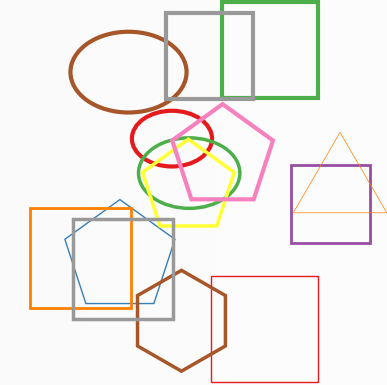[{"shape": "oval", "thickness": 3, "radius": 0.52, "center": [0.444, 0.64]}, {"shape": "square", "thickness": 1, "radius": 0.69, "center": [0.683, 0.145]}, {"shape": "pentagon", "thickness": 1, "radius": 0.75, "center": [0.309, 0.332]}, {"shape": "square", "thickness": 3, "radius": 0.62, "center": [0.697, 0.87]}, {"shape": "oval", "thickness": 2.5, "radius": 0.65, "center": [0.488, 0.55]}, {"shape": "square", "thickness": 2, "radius": 0.51, "center": [0.853, 0.47]}, {"shape": "triangle", "thickness": 0.5, "radius": 0.7, "center": [0.878, 0.517]}, {"shape": "square", "thickness": 2, "radius": 0.65, "center": [0.207, 0.33]}, {"shape": "pentagon", "thickness": 2.5, "radius": 0.62, "center": [0.486, 0.514]}, {"shape": "hexagon", "thickness": 2.5, "radius": 0.65, "center": [0.468, 0.167]}, {"shape": "oval", "thickness": 3, "radius": 0.75, "center": [0.332, 0.813]}, {"shape": "pentagon", "thickness": 3, "radius": 0.68, "center": [0.574, 0.593]}, {"shape": "square", "thickness": 2.5, "radius": 0.65, "center": [0.318, 0.301]}, {"shape": "square", "thickness": 3, "radius": 0.56, "center": [0.541, 0.854]}]